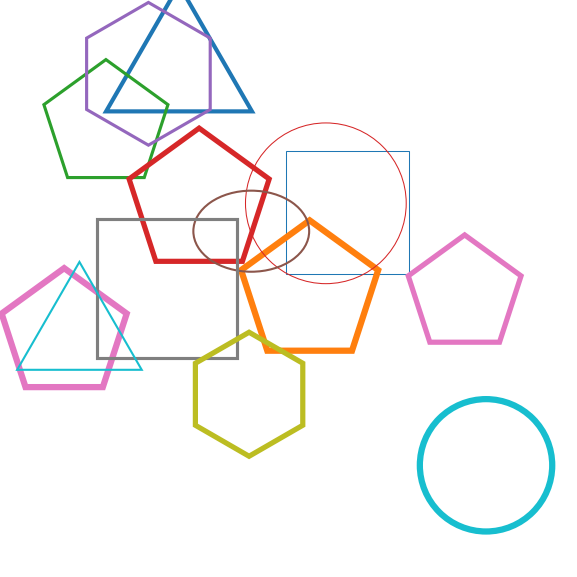[{"shape": "square", "thickness": 0.5, "radius": 0.53, "center": [0.601, 0.632]}, {"shape": "triangle", "thickness": 2, "radius": 0.73, "center": [0.31, 0.879]}, {"shape": "pentagon", "thickness": 3, "radius": 0.62, "center": [0.536, 0.493]}, {"shape": "pentagon", "thickness": 1.5, "radius": 0.56, "center": [0.183, 0.783]}, {"shape": "circle", "thickness": 0.5, "radius": 0.7, "center": [0.564, 0.647]}, {"shape": "pentagon", "thickness": 2.5, "radius": 0.64, "center": [0.345, 0.65]}, {"shape": "hexagon", "thickness": 1.5, "radius": 0.62, "center": [0.257, 0.871]}, {"shape": "oval", "thickness": 1, "radius": 0.5, "center": [0.435, 0.599]}, {"shape": "pentagon", "thickness": 2.5, "radius": 0.51, "center": [0.805, 0.49]}, {"shape": "pentagon", "thickness": 3, "radius": 0.57, "center": [0.111, 0.421]}, {"shape": "square", "thickness": 1.5, "radius": 0.6, "center": [0.289, 0.499]}, {"shape": "hexagon", "thickness": 2.5, "radius": 0.54, "center": [0.431, 0.316]}, {"shape": "circle", "thickness": 3, "radius": 0.57, "center": [0.842, 0.193]}, {"shape": "triangle", "thickness": 1, "radius": 0.62, "center": [0.138, 0.421]}]